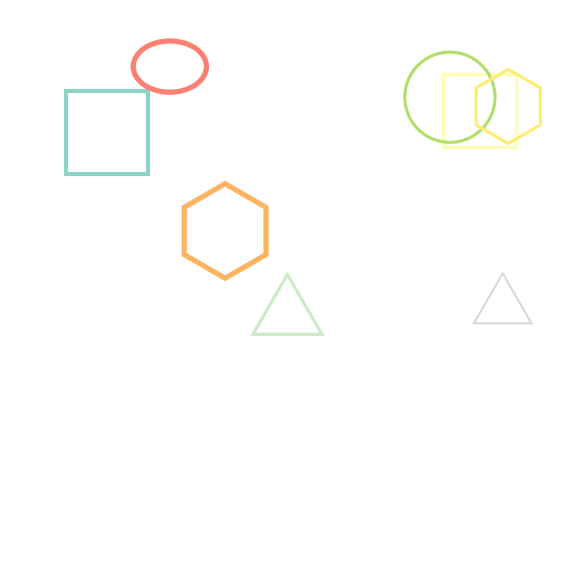[{"shape": "square", "thickness": 2, "radius": 0.36, "center": [0.185, 0.769]}, {"shape": "square", "thickness": 1.5, "radius": 0.32, "center": [0.83, 0.807]}, {"shape": "oval", "thickness": 2.5, "radius": 0.32, "center": [0.294, 0.884]}, {"shape": "hexagon", "thickness": 2.5, "radius": 0.41, "center": [0.39, 0.599]}, {"shape": "circle", "thickness": 1.5, "radius": 0.39, "center": [0.779, 0.831]}, {"shape": "triangle", "thickness": 1, "radius": 0.29, "center": [0.87, 0.468]}, {"shape": "triangle", "thickness": 1.5, "radius": 0.34, "center": [0.498, 0.455]}, {"shape": "hexagon", "thickness": 1.5, "radius": 0.32, "center": [0.88, 0.815]}]